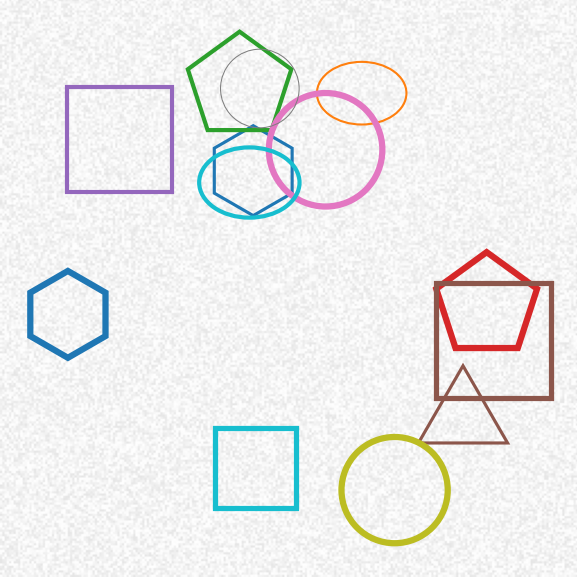[{"shape": "hexagon", "thickness": 3, "radius": 0.38, "center": [0.118, 0.455]}, {"shape": "hexagon", "thickness": 1.5, "radius": 0.39, "center": [0.438, 0.704]}, {"shape": "oval", "thickness": 1, "radius": 0.39, "center": [0.626, 0.838]}, {"shape": "pentagon", "thickness": 2, "radius": 0.47, "center": [0.415, 0.85]}, {"shape": "pentagon", "thickness": 3, "radius": 0.46, "center": [0.843, 0.471]}, {"shape": "square", "thickness": 2, "radius": 0.46, "center": [0.207, 0.758]}, {"shape": "square", "thickness": 2.5, "radius": 0.5, "center": [0.855, 0.409]}, {"shape": "triangle", "thickness": 1.5, "radius": 0.45, "center": [0.802, 0.277]}, {"shape": "circle", "thickness": 3, "radius": 0.49, "center": [0.564, 0.74]}, {"shape": "circle", "thickness": 0.5, "radius": 0.34, "center": [0.45, 0.846]}, {"shape": "circle", "thickness": 3, "radius": 0.46, "center": [0.683, 0.15]}, {"shape": "square", "thickness": 2.5, "radius": 0.35, "center": [0.443, 0.189]}, {"shape": "oval", "thickness": 2, "radius": 0.43, "center": [0.432, 0.683]}]